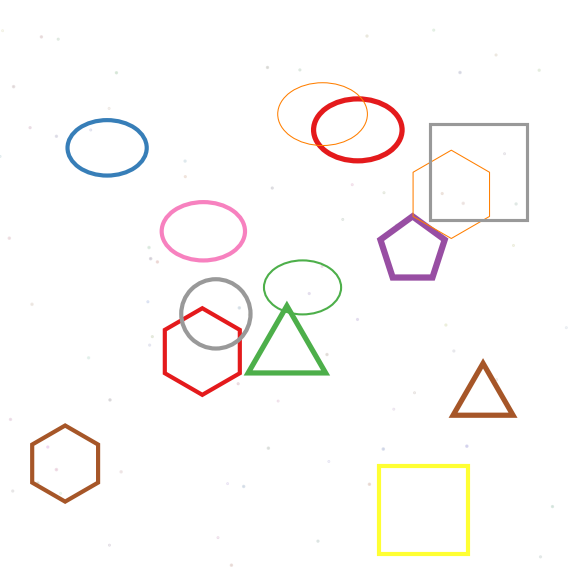[{"shape": "oval", "thickness": 2.5, "radius": 0.38, "center": [0.62, 0.774]}, {"shape": "hexagon", "thickness": 2, "radius": 0.37, "center": [0.35, 0.39]}, {"shape": "oval", "thickness": 2, "radius": 0.34, "center": [0.185, 0.743]}, {"shape": "oval", "thickness": 1, "radius": 0.33, "center": [0.524, 0.501]}, {"shape": "triangle", "thickness": 2.5, "radius": 0.39, "center": [0.497, 0.392]}, {"shape": "pentagon", "thickness": 3, "radius": 0.29, "center": [0.714, 0.566]}, {"shape": "hexagon", "thickness": 0.5, "radius": 0.38, "center": [0.781, 0.663]}, {"shape": "oval", "thickness": 0.5, "radius": 0.39, "center": [0.559, 0.802]}, {"shape": "square", "thickness": 2, "radius": 0.38, "center": [0.733, 0.116]}, {"shape": "hexagon", "thickness": 2, "radius": 0.33, "center": [0.113, 0.196]}, {"shape": "triangle", "thickness": 2.5, "radius": 0.3, "center": [0.836, 0.31]}, {"shape": "oval", "thickness": 2, "radius": 0.36, "center": [0.352, 0.599]}, {"shape": "circle", "thickness": 2, "radius": 0.3, "center": [0.374, 0.456]}, {"shape": "square", "thickness": 1.5, "radius": 0.42, "center": [0.828, 0.701]}]